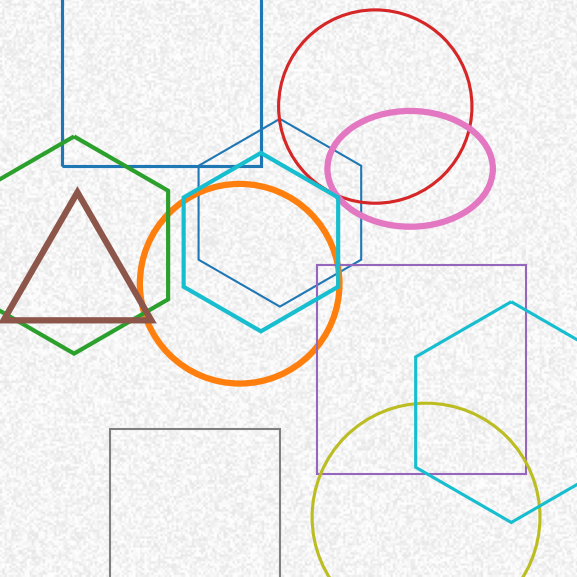[{"shape": "square", "thickness": 1.5, "radius": 0.86, "center": [0.28, 0.883]}, {"shape": "hexagon", "thickness": 1, "radius": 0.81, "center": [0.485, 0.631]}, {"shape": "circle", "thickness": 3, "radius": 0.86, "center": [0.415, 0.508]}, {"shape": "hexagon", "thickness": 2, "radius": 0.94, "center": [0.128, 0.575]}, {"shape": "circle", "thickness": 1.5, "radius": 0.84, "center": [0.65, 0.815]}, {"shape": "square", "thickness": 1, "radius": 0.91, "center": [0.73, 0.359]}, {"shape": "triangle", "thickness": 3, "radius": 0.74, "center": [0.134, 0.518]}, {"shape": "oval", "thickness": 3, "radius": 0.72, "center": [0.71, 0.707]}, {"shape": "square", "thickness": 1, "radius": 0.74, "center": [0.337, 0.11]}, {"shape": "circle", "thickness": 1.5, "radius": 0.99, "center": [0.738, 0.104]}, {"shape": "hexagon", "thickness": 1.5, "radius": 0.96, "center": [0.885, 0.286]}, {"shape": "hexagon", "thickness": 2, "radius": 0.77, "center": [0.452, 0.58]}]